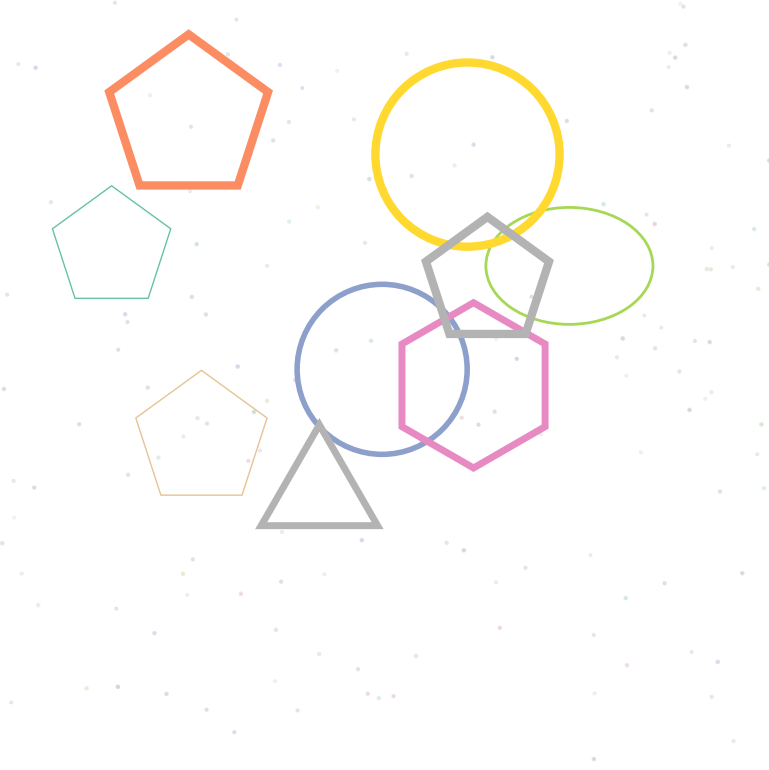[{"shape": "pentagon", "thickness": 0.5, "radius": 0.4, "center": [0.145, 0.678]}, {"shape": "pentagon", "thickness": 3, "radius": 0.54, "center": [0.245, 0.847]}, {"shape": "circle", "thickness": 2, "radius": 0.55, "center": [0.496, 0.52]}, {"shape": "hexagon", "thickness": 2.5, "radius": 0.54, "center": [0.615, 0.5]}, {"shape": "oval", "thickness": 1, "radius": 0.54, "center": [0.739, 0.655]}, {"shape": "circle", "thickness": 3, "radius": 0.6, "center": [0.607, 0.799]}, {"shape": "pentagon", "thickness": 0.5, "radius": 0.45, "center": [0.262, 0.429]}, {"shape": "triangle", "thickness": 2.5, "radius": 0.44, "center": [0.415, 0.361]}, {"shape": "pentagon", "thickness": 3, "radius": 0.42, "center": [0.633, 0.634]}]